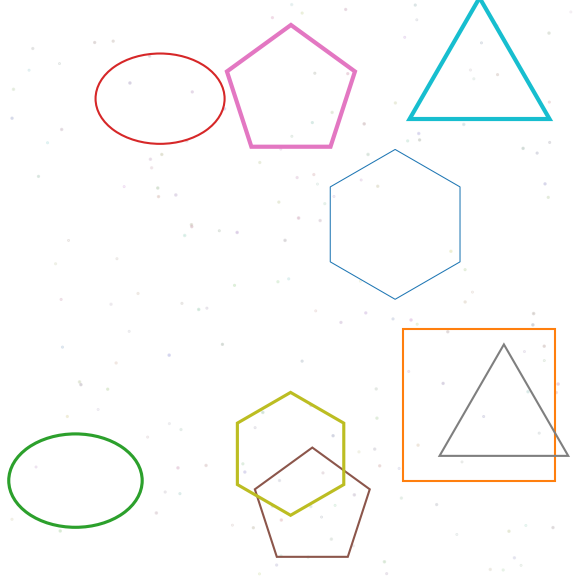[{"shape": "hexagon", "thickness": 0.5, "radius": 0.65, "center": [0.684, 0.611]}, {"shape": "square", "thickness": 1, "radius": 0.66, "center": [0.83, 0.297]}, {"shape": "oval", "thickness": 1.5, "radius": 0.58, "center": [0.131, 0.167]}, {"shape": "oval", "thickness": 1, "radius": 0.56, "center": [0.277, 0.828]}, {"shape": "pentagon", "thickness": 1, "radius": 0.52, "center": [0.541, 0.12]}, {"shape": "pentagon", "thickness": 2, "radius": 0.58, "center": [0.504, 0.839]}, {"shape": "triangle", "thickness": 1, "radius": 0.64, "center": [0.873, 0.274]}, {"shape": "hexagon", "thickness": 1.5, "radius": 0.53, "center": [0.503, 0.213]}, {"shape": "triangle", "thickness": 2, "radius": 0.7, "center": [0.83, 0.863]}]